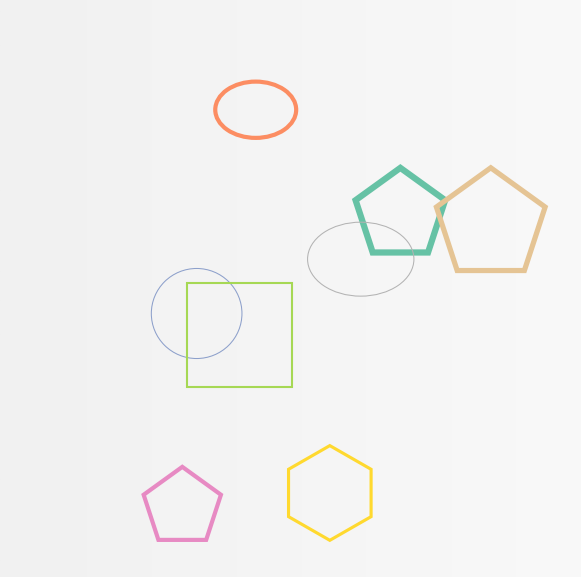[{"shape": "pentagon", "thickness": 3, "radius": 0.4, "center": [0.689, 0.627]}, {"shape": "oval", "thickness": 2, "radius": 0.35, "center": [0.44, 0.809]}, {"shape": "circle", "thickness": 0.5, "radius": 0.39, "center": [0.338, 0.456]}, {"shape": "pentagon", "thickness": 2, "radius": 0.35, "center": [0.314, 0.121]}, {"shape": "square", "thickness": 1, "radius": 0.45, "center": [0.412, 0.419]}, {"shape": "hexagon", "thickness": 1.5, "radius": 0.41, "center": [0.567, 0.146]}, {"shape": "pentagon", "thickness": 2.5, "radius": 0.49, "center": [0.844, 0.61]}, {"shape": "oval", "thickness": 0.5, "radius": 0.46, "center": [0.621, 0.55]}]